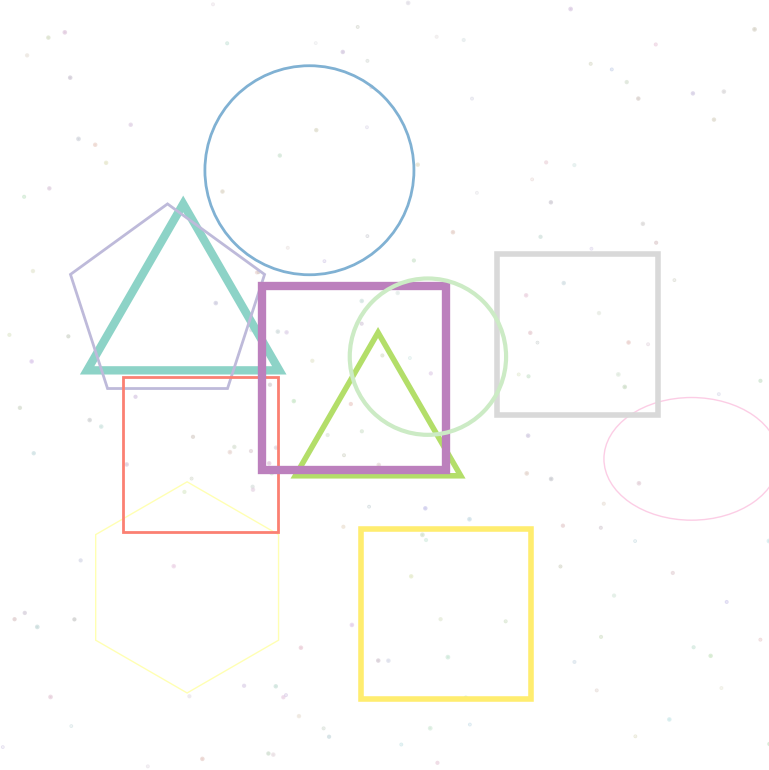[{"shape": "triangle", "thickness": 3, "radius": 0.72, "center": [0.238, 0.591]}, {"shape": "hexagon", "thickness": 0.5, "radius": 0.69, "center": [0.243, 0.237]}, {"shape": "pentagon", "thickness": 1, "radius": 0.66, "center": [0.218, 0.603]}, {"shape": "square", "thickness": 1, "radius": 0.5, "center": [0.261, 0.41]}, {"shape": "circle", "thickness": 1, "radius": 0.68, "center": [0.402, 0.779]}, {"shape": "triangle", "thickness": 2, "radius": 0.62, "center": [0.491, 0.444]}, {"shape": "oval", "thickness": 0.5, "radius": 0.57, "center": [0.898, 0.404]}, {"shape": "square", "thickness": 2, "radius": 0.52, "center": [0.75, 0.565]}, {"shape": "square", "thickness": 3, "radius": 0.6, "center": [0.46, 0.509]}, {"shape": "circle", "thickness": 1.5, "radius": 0.51, "center": [0.556, 0.537]}, {"shape": "square", "thickness": 2, "radius": 0.55, "center": [0.579, 0.203]}]